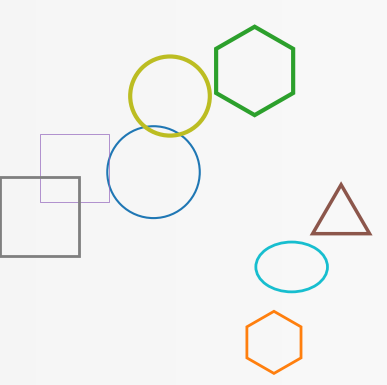[{"shape": "circle", "thickness": 1.5, "radius": 0.6, "center": [0.396, 0.553]}, {"shape": "hexagon", "thickness": 2, "radius": 0.4, "center": [0.707, 0.111]}, {"shape": "hexagon", "thickness": 3, "radius": 0.57, "center": [0.657, 0.816]}, {"shape": "square", "thickness": 0.5, "radius": 0.44, "center": [0.192, 0.563]}, {"shape": "triangle", "thickness": 2.5, "radius": 0.42, "center": [0.88, 0.435]}, {"shape": "square", "thickness": 2, "radius": 0.51, "center": [0.102, 0.438]}, {"shape": "circle", "thickness": 3, "radius": 0.51, "center": [0.439, 0.751]}, {"shape": "oval", "thickness": 2, "radius": 0.46, "center": [0.753, 0.307]}]